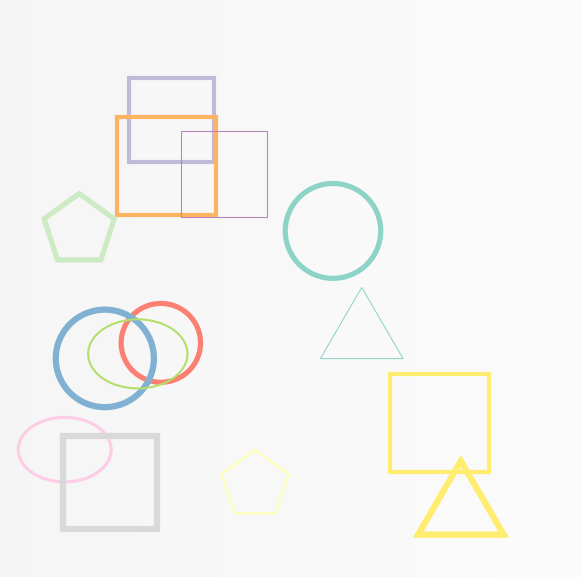[{"shape": "circle", "thickness": 2.5, "radius": 0.41, "center": [0.573, 0.599]}, {"shape": "triangle", "thickness": 0.5, "radius": 0.41, "center": [0.622, 0.419]}, {"shape": "pentagon", "thickness": 1, "radius": 0.3, "center": [0.439, 0.159]}, {"shape": "square", "thickness": 2, "radius": 0.37, "center": [0.295, 0.791]}, {"shape": "circle", "thickness": 2.5, "radius": 0.34, "center": [0.277, 0.405]}, {"shape": "circle", "thickness": 3, "radius": 0.42, "center": [0.18, 0.379]}, {"shape": "square", "thickness": 2, "radius": 0.42, "center": [0.286, 0.711]}, {"shape": "oval", "thickness": 1, "radius": 0.43, "center": [0.237, 0.386]}, {"shape": "oval", "thickness": 1.5, "radius": 0.4, "center": [0.111, 0.221]}, {"shape": "square", "thickness": 3, "radius": 0.4, "center": [0.19, 0.163]}, {"shape": "square", "thickness": 0.5, "radius": 0.37, "center": [0.385, 0.698]}, {"shape": "pentagon", "thickness": 2.5, "radius": 0.32, "center": [0.136, 0.601]}, {"shape": "triangle", "thickness": 3, "radius": 0.43, "center": [0.793, 0.116]}, {"shape": "square", "thickness": 2, "radius": 0.42, "center": [0.756, 0.266]}]